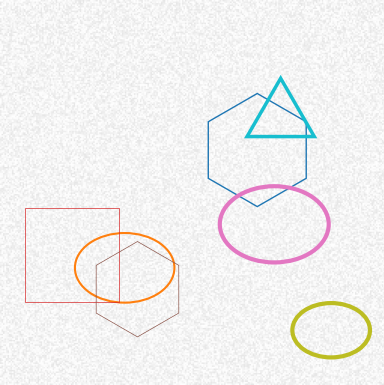[{"shape": "hexagon", "thickness": 1, "radius": 0.73, "center": [0.668, 0.61]}, {"shape": "oval", "thickness": 1.5, "radius": 0.65, "center": [0.324, 0.304]}, {"shape": "square", "thickness": 0.5, "radius": 0.61, "center": [0.186, 0.337]}, {"shape": "hexagon", "thickness": 0.5, "radius": 0.62, "center": [0.357, 0.249]}, {"shape": "oval", "thickness": 3, "radius": 0.71, "center": [0.712, 0.417]}, {"shape": "oval", "thickness": 3, "radius": 0.5, "center": [0.86, 0.142]}, {"shape": "triangle", "thickness": 2.5, "radius": 0.5, "center": [0.729, 0.696]}]